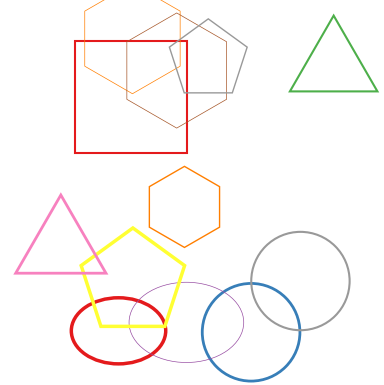[{"shape": "oval", "thickness": 2.5, "radius": 0.61, "center": [0.308, 0.141]}, {"shape": "square", "thickness": 1.5, "radius": 0.73, "center": [0.34, 0.748]}, {"shape": "circle", "thickness": 2, "radius": 0.63, "center": [0.652, 0.137]}, {"shape": "triangle", "thickness": 1.5, "radius": 0.66, "center": [0.867, 0.828]}, {"shape": "oval", "thickness": 0.5, "radius": 0.74, "center": [0.484, 0.163]}, {"shape": "hexagon", "thickness": 1, "radius": 0.53, "center": [0.479, 0.463]}, {"shape": "hexagon", "thickness": 0.5, "radius": 0.72, "center": [0.344, 0.9]}, {"shape": "pentagon", "thickness": 2.5, "radius": 0.71, "center": [0.345, 0.267]}, {"shape": "hexagon", "thickness": 0.5, "radius": 0.75, "center": [0.459, 0.817]}, {"shape": "triangle", "thickness": 2, "radius": 0.68, "center": [0.158, 0.358]}, {"shape": "circle", "thickness": 1.5, "radius": 0.64, "center": [0.78, 0.27]}, {"shape": "pentagon", "thickness": 1, "radius": 0.53, "center": [0.541, 0.845]}]